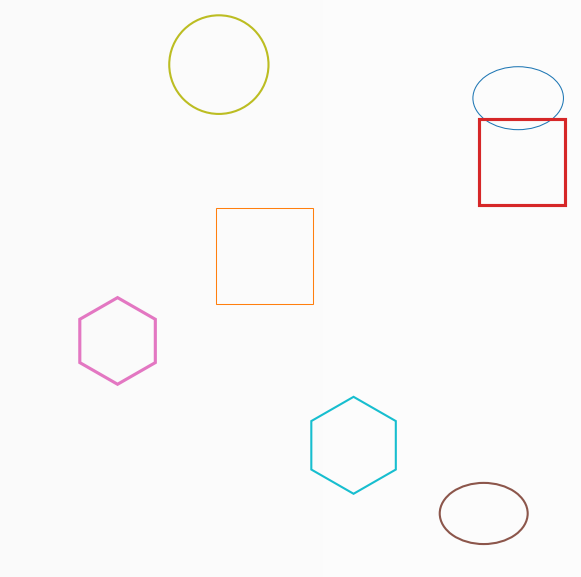[{"shape": "oval", "thickness": 0.5, "radius": 0.39, "center": [0.891, 0.829]}, {"shape": "square", "thickness": 0.5, "radius": 0.42, "center": [0.455, 0.555]}, {"shape": "square", "thickness": 1.5, "radius": 0.37, "center": [0.898, 0.719]}, {"shape": "oval", "thickness": 1, "radius": 0.38, "center": [0.832, 0.11]}, {"shape": "hexagon", "thickness": 1.5, "radius": 0.38, "center": [0.202, 0.409]}, {"shape": "circle", "thickness": 1, "radius": 0.43, "center": [0.377, 0.887]}, {"shape": "hexagon", "thickness": 1, "radius": 0.42, "center": [0.608, 0.228]}]